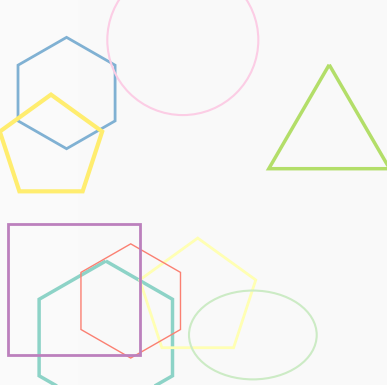[{"shape": "hexagon", "thickness": 2.5, "radius": 0.99, "center": [0.273, 0.123]}, {"shape": "pentagon", "thickness": 2, "radius": 0.79, "center": [0.51, 0.224]}, {"shape": "hexagon", "thickness": 1, "radius": 0.74, "center": [0.337, 0.218]}, {"shape": "hexagon", "thickness": 2, "radius": 0.72, "center": [0.172, 0.758]}, {"shape": "triangle", "thickness": 2.5, "radius": 0.9, "center": [0.85, 0.652]}, {"shape": "circle", "thickness": 1.5, "radius": 0.97, "center": [0.472, 0.896]}, {"shape": "square", "thickness": 2, "radius": 0.85, "center": [0.19, 0.247]}, {"shape": "oval", "thickness": 1.5, "radius": 0.82, "center": [0.653, 0.13]}, {"shape": "pentagon", "thickness": 3, "radius": 0.69, "center": [0.132, 0.615]}]